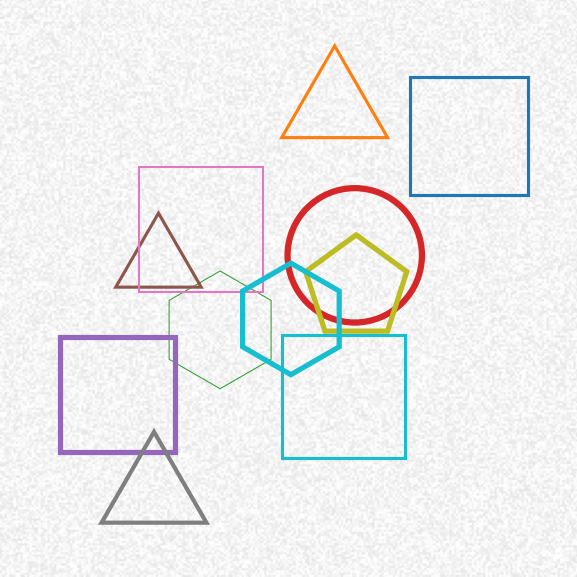[{"shape": "square", "thickness": 1.5, "radius": 0.51, "center": [0.812, 0.764]}, {"shape": "triangle", "thickness": 1.5, "radius": 0.53, "center": [0.579, 0.814]}, {"shape": "hexagon", "thickness": 0.5, "radius": 0.51, "center": [0.381, 0.428]}, {"shape": "circle", "thickness": 3, "radius": 0.58, "center": [0.614, 0.557]}, {"shape": "square", "thickness": 2.5, "radius": 0.5, "center": [0.204, 0.317]}, {"shape": "triangle", "thickness": 1.5, "radius": 0.43, "center": [0.274, 0.545]}, {"shape": "square", "thickness": 1, "radius": 0.54, "center": [0.348, 0.602]}, {"shape": "triangle", "thickness": 2, "radius": 0.52, "center": [0.267, 0.146]}, {"shape": "pentagon", "thickness": 2.5, "radius": 0.46, "center": [0.617, 0.5]}, {"shape": "square", "thickness": 1.5, "radius": 0.53, "center": [0.595, 0.312]}, {"shape": "hexagon", "thickness": 2.5, "radius": 0.48, "center": [0.504, 0.447]}]